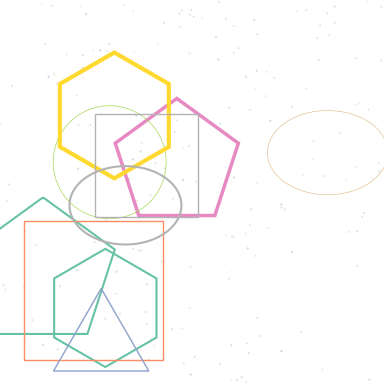[{"shape": "pentagon", "thickness": 1.5, "radius": 0.98, "center": [0.112, 0.291]}, {"shape": "hexagon", "thickness": 1.5, "radius": 0.77, "center": [0.274, 0.2]}, {"shape": "square", "thickness": 1, "radius": 0.9, "center": [0.242, 0.246]}, {"shape": "triangle", "thickness": 1, "radius": 0.71, "center": [0.263, 0.108]}, {"shape": "pentagon", "thickness": 2.5, "radius": 0.84, "center": [0.459, 0.576]}, {"shape": "circle", "thickness": 0.5, "radius": 0.73, "center": [0.285, 0.579]}, {"shape": "hexagon", "thickness": 3, "radius": 0.82, "center": [0.297, 0.7]}, {"shape": "oval", "thickness": 0.5, "radius": 0.78, "center": [0.851, 0.603]}, {"shape": "oval", "thickness": 1.5, "radius": 0.73, "center": [0.326, 0.467]}, {"shape": "square", "thickness": 1, "radius": 0.67, "center": [0.381, 0.571]}]